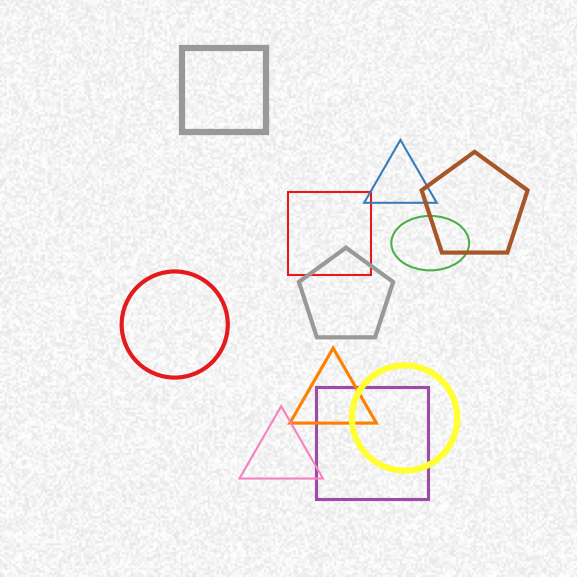[{"shape": "square", "thickness": 1, "radius": 0.36, "center": [0.57, 0.595]}, {"shape": "circle", "thickness": 2, "radius": 0.46, "center": [0.303, 0.437]}, {"shape": "triangle", "thickness": 1, "radius": 0.36, "center": [0.693, 0.684]}, {"shape": "oval", "thickness": 1, "radius": 0.34, "center": [0.745, 0.578]}, {"shape": "square", "thickness": 1.5, "radius": 0.48, "center": [0.644, 0.232]}, {"shape": "triangle", "thickness": 1.5, "radius": 0.43, "center": [0.577, 0.31]}, {"shape": "circle", "thickness": 3, "radius": 0.46, "center": [0.701, 0.275]}, {"shape": "pentagon", "thickness": 2, "radius": 0.48, "center": [0.822, 0.64]}, {"shape": "triangle", "thickness": 1, "radius": 0.42, "center": [0.487, 0.212]}, {"shape": "square", "thickness": 3, "radius": 0.36, "center": [0.388, 0.843]}, {"shape": "pentagon", "thickness": 2, "radius": 0.43, "center": [0.599, 0.484]}]